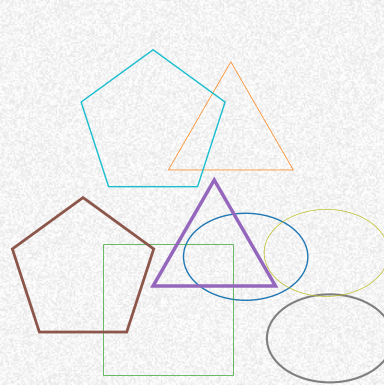[{"shape": "oval", "thickness": 1, "radius": 0.81, "center": [0.638, 0.333]}, {"shape": "triangle", "thickness": 0.5, "radius": 0.94, "center": [0.6, 0.652]}, {"shape": "square", "thickness": 0.5, "radius": 0.85, "center": [0.436, 0.197]}, {"shape": "triangle", "thickness": 2.5, "radius": 0.92, "center": [0.556, 0.349]}, {"shape": "pentagon", "thickness": 2, "radius": 0.97, "center": [0.216, 0.294]}, {"shape": "oval", "thickness": 1.5, "radius": 0.82, "center": [0.857, 0.121]}, {"shape": "oval", "thickness": 0.5, "radius": 0.81, "center": [0.848, 0.343]}, {"shape": "pentagon", "thickness": 1, "radius": 0.98, "center": [0.398, 0.674]}]